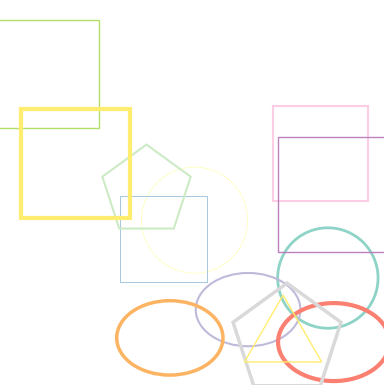[{"shape": "circle", "thickness": 2, "radius": 0.65, "center": [0.852, 0.278]}, {"shape": "circle", "thickness": 0.5, "radius": 0.69, "center": [0.505, 0.428]}, {"shape": "oval", "thickness": 1.5, "radius": 0.68, "center": [0.644, 0.196]}, {"shape": "oval", "thickness": 3, "radius": 0.72, "center": [0.867, 0.111]}, {"shape": "square", "thickness": 0.5, "radius": 0.56, "center": [0.424, 0.379]}, {"shape": "oval", "thickness": 2.5, "radius": 0.69, "center": [0.441, 0.122]}, {"shape": "square", "thickness": 1, "radius": 0.7, "center": [0.117, 0.808]}, {"shape": "square", "thickness": 1.5, "radius": 0.62, "center": [0.832, 0.602]}, {"shape": "pentagon", "thickness": 2.5, "radius": 0.74, "center": [0.746, 0.117]}, {"shape": "square", "thickness": 1, "radius": 0.75, "center": [0.873, 0.494]}, {"shape": "pentagon", "thickness": 1.5, "radius": 0.6, "center": [0.381, 0.504]}, {"shape": "square", "thickness": 3, "radius": 0.71, "center": [0.196, 0.575]}, {"shape": "triangle", "thickness": 1, "radius": 0.58, "center": [0.735, 0.118]}]